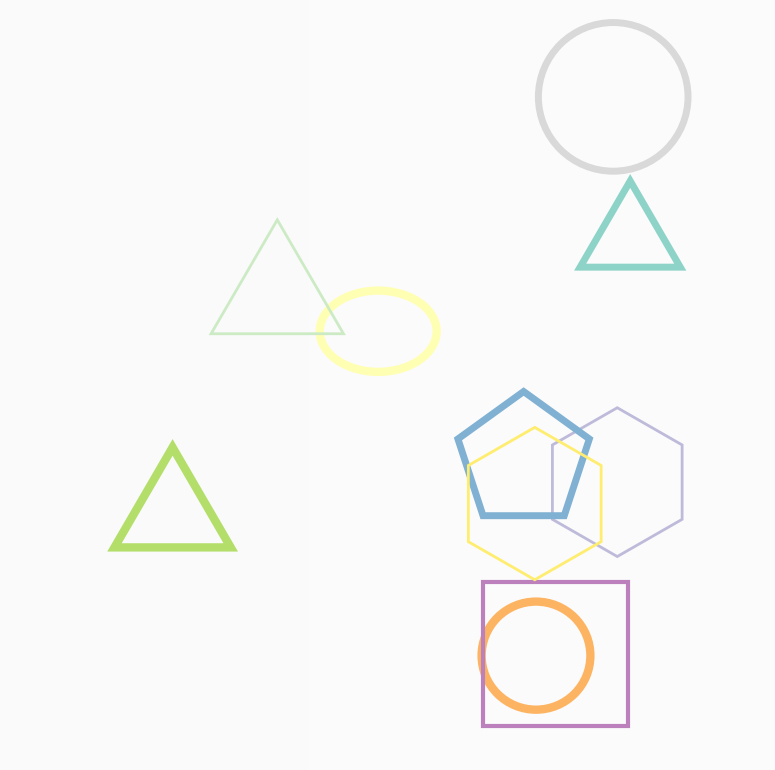[{"shape": "triangle", "thickness": 2.5, "radius": 0.37, "center": [0.813, 0.69]}, {"shape": "oval", "thickness": 3, "radius": 0.38, "center": [0.488, 0.57]}, {"shape": "hexagon", "thickness": 1, "radius": 0.48, "center": [0.796, 0.374]}, {"shape": "pentagon", "thickness": 2.5, "radius": 0.45, "center": [0.676, 0.402]}, {"shape": "circle", "thickness": 3, "radius": 0.35, "center": [0.692, 0.149]}, {"shape": "triangle", "thickness": 3, "radius": 0.43, "center": [0.223, 0.332]}, {"shape": "circle", "thickness": 2.5, "radius": 0.48, "center": [0.791, 0.874]}, {"shape": "square", "thickness": 1.5, "radius": 0.47, "center": [0.717, 0.15]}, {"shape": "triangle", "thickness": 1, "radius": 0.49, "center": [0.358, 0.616]}, {"shape": "hexagon", "thickness": 1, "radius": 0.49, "center": [0.69, 0.346]}]